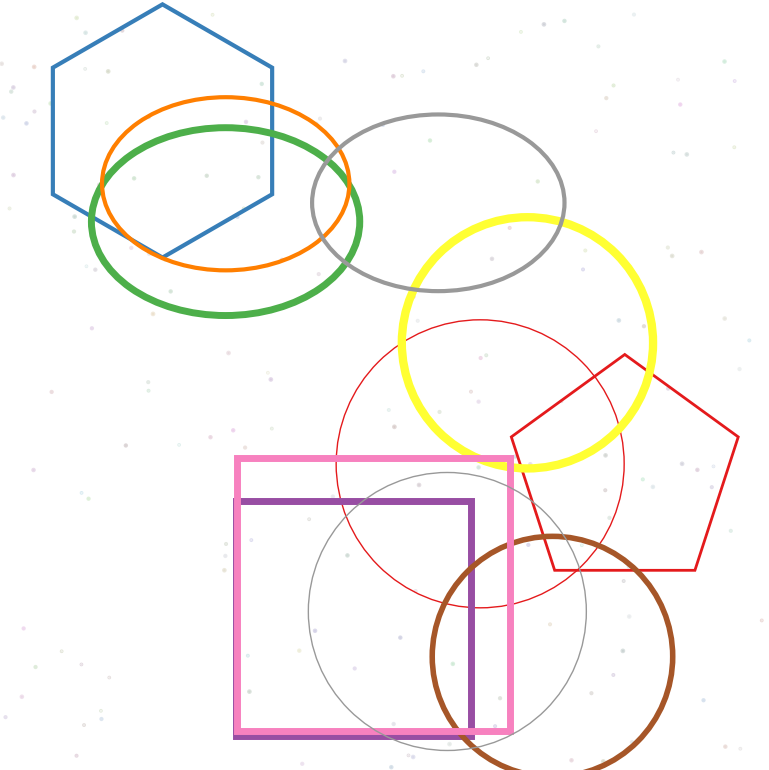[{"shape": "pentagon", "thickness": 1, "radius": 0.77, "center": [0.811, 0.385]}, {"shape": "circle", "thickness": 0.5, "radius": 0.94, "center": [0.624, 0.398]}, {"shape": "hexagon", "thickness": 1.5, "radius": 0.82, "center": [0.211, 0.83]}, {"shape": "oval", "thickness": 2.5, "radius": 0.87, "center": [0.293, 0.712]}, {"shape": "square", "thickness": 2.5, "radius": 0.76, "center": [0.459, 0.197]}, {"shape": "oval", "thickness": 1.5, "radius": 0.8, "center": [0.293, 0.761]}, {"shape": "circle", "thickness": 3, "radius": 0.82, "center": [0.685, 0.555]}, {"shape": "circle", "thickness": 2, "radius": 0.78, "center": [0.717, 0.147]}, {"shape": "square", "thickness": 2.5, "radius": 0.89, "center": [0.484, 0.228]}, {"shape": "oval", "thickness": 1.5, "radius": 0.82, "center": [0.569, 0.737]}, {"shape": "circle", "thickness": 0.5, "radius": 0.9, "center": [0.581, 0.206]}]